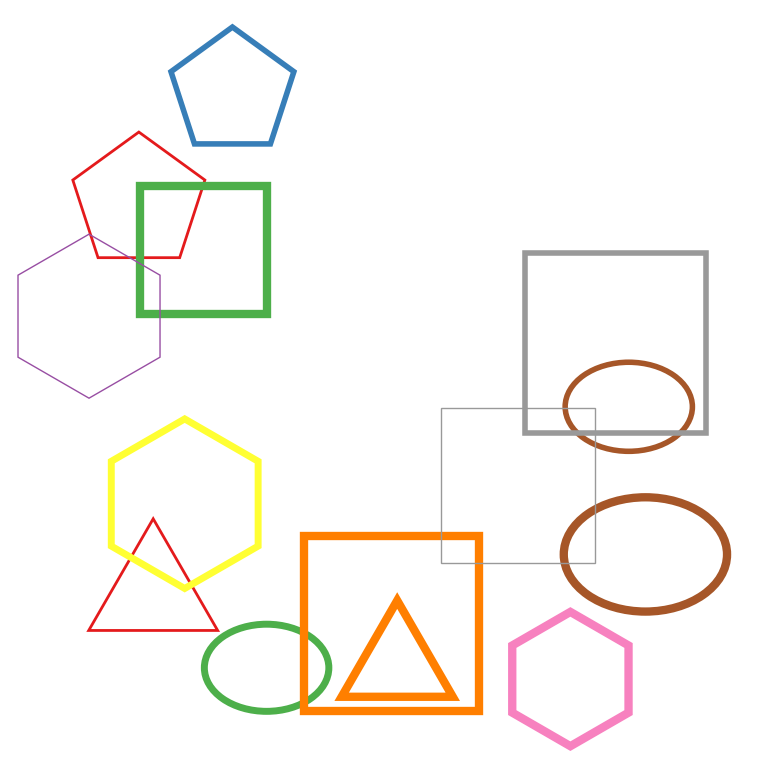[{"shape": "pentagon", "thickness": 1, "radius": 0.45, "center": [0.18, 0.738]}, {"shape": "triangle", "thickness": 1, "radius": 0.48, "center": [0.199, 0.23]}, {"shape": "pentagon", "thickness": 2, "radius": 0.42, "center": [0.302, 0.881]}, {"shape": "square", "thickness": 3, "radius": 0.41, "center": [0.264, 0.676]}, {"shape": "oval", "thickness": 2.5, "radius": 0.4, "center": [0.346, 0.133]}, {"shape": "hexagon", "thickness": 0.5, "radius": 0.53, "center": [0.116, 0.589]}, {"shape": "triangle", "thickness": 3, "radius": 0.42, "center": [0.516, 0.137]}, {"shape": "square", "thickness": 3, "radius": 0.57, "center": [0.509, 0.19]}, {"shape": "hexagon", "thickness": 2.5, "radius": 0.55, "center": [0.24, 0.346]}, {"shape": "oval", "thickness": 3, "radius": 0.53, "center": [0.838, 0.28]}, {"shape": "oval", "thickness": 2, "radius": 0.41, "center": [0.817, 0.472]}, {"shape": "hexagon", "thickness": 3, "radius": 0.44, "center": [0.741, 0.118]}, {"shape": "square", "thickness": 2, "radius": 0.59, "center": [0.8, 0.554]}, {"shape": "square", "thickness": 0.5, "radius": 0.5, "center": [0.673, 0.369]}]